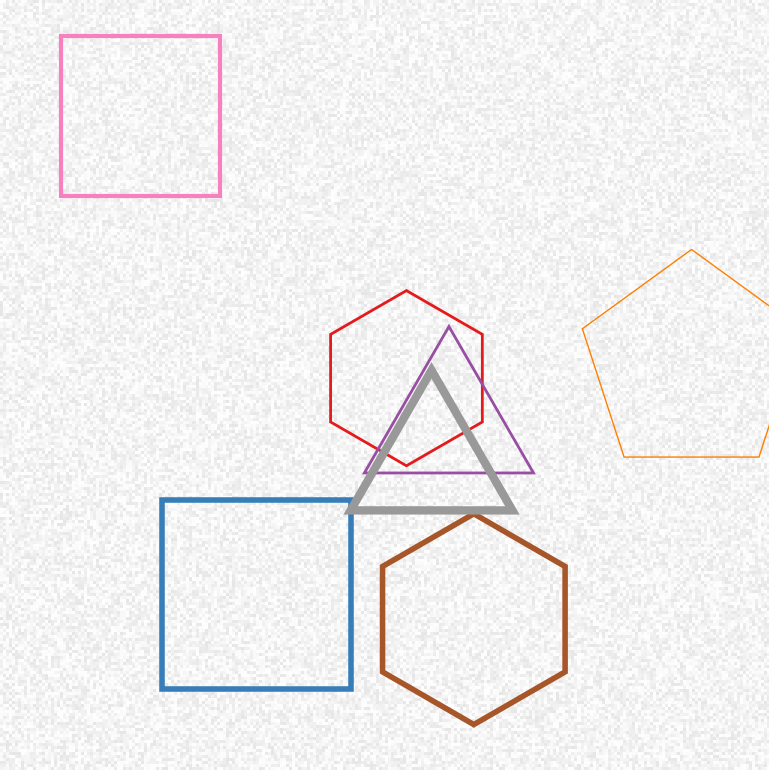[{"shape": "hexagon", "thickness": 1, "radius": 0.57, "center": [0.528, 0.509]}, {"shape": "square", "thickness": 2, "radius": 0.61, "center": [0.333, 0.228]}, {"shape": "triangle", "thickness": 1, "radius": 0.63, "center": [0.583, 0.449]}, {"shape": "pentagon", "thickness": 0.5, "radius": 0.75, "center": [0.898, 0.527]}, {"shape": "hexagon", "thickness": 2, "radius": 0.68, "center": [0.615, 0.196]}, {"shape": "square", "thickness": 1.5, "radius": 0.52, "center": [0.183, 0.849]}, {"shape": "triangle", "thickness": 3, "radius": 0.61, "center": [0.56, 0.398]}]